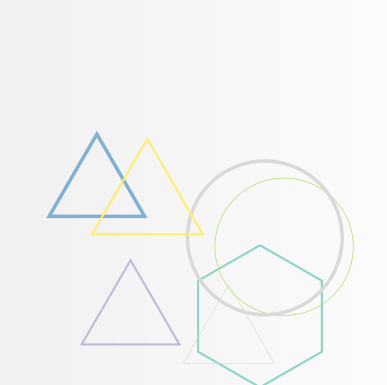[{"shape": "hexagon", "thickness": 1.5, "radius": 0.92, "center": [0.671, 0.179]}, {"shape": "triangle", "thickness": 1.5, "radius": 0.73, "center": [0.337, 0.178]}, {"shape": "triangle", "thickness": 2.5, "radius": 0.71, "center": [0.25, 0.509]}, {"shape": "circle", "thickness": 0.5, "radius": 0.89, "center": [0.733, 0.359]}, {"shape": "circle", "thickness": 2.5, "radius": 1.0, "center": [0.683, 0.382]}, {"shape": "triangle", "thickness": 0.5, "radius": 0.68, "center": [0.59, 0.124]}, {"shape": "triangle", "thickness": 1.5, "radius": 0.83, "center": [0.38, 0.474]}]